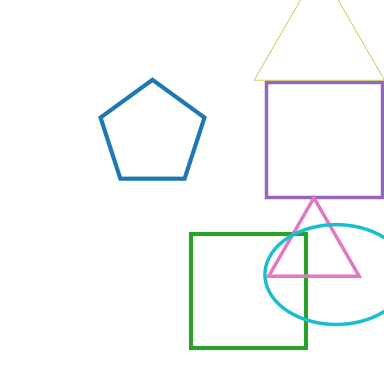[{"shape": "pentagon", "thickness": 3, "radius": 0.71, "center": [0.396, 0.651]}, {"shape": "square", "thickness": 3, "radius": 0.74, "center": [0.645, 0.244]}, {"shape": "square", "thickness": 2.5, "radius": 0.75, "center": [0.842, 0.638]}, {"shape": "triangle", "thickness": 2.5, "radius": 0.68, "center": [0.815, 0.35]}, {"shape": "triangle", "thickness": 0.5, "radius": 0.98, "center": [0.829, 0.889]}, {"shape": "oval", "thickness": 2.5, "radius": 0.93, "center": [0.873, 0.287]}]